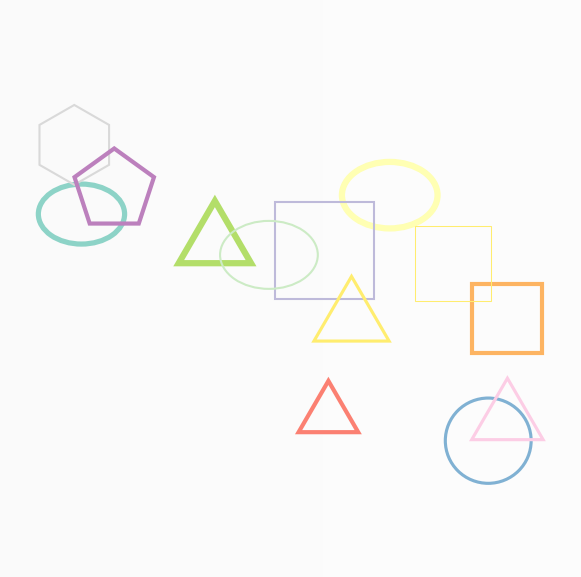[{"shape": "oval", "thickness": 2.5, "radius": 0.37, "center": [0.14, 0.628]}, {"shape": "oval", "thickness": 3, "radius": 0.41, "center": [0.671, 0.661]}, {"shape": "square", "thickness": 1, "radius": 0.42, "center": [0.558, 0.565]}, {"shape": "triangle", "thickness": 2, "radius": 0.3, "center": [0.565, 0.28]}, {"shape": "circle", "thickness": 1.5, "radius": 0.37, "center": [0.84, 0.236]}, {"shape": "square", "thickness": 2, "radius": 0.3, "center": [0.873, 0.447]}, {"shape": "triangle", "thickness": 3, "radius": 0.36, "center": [0.37, 0.579]}, {"shape": "triangle", "thickness": 1.5, "radius": 0.35, "center": [0.873, 0.273]}, {"shape": "hexagon", "thickness": 1, "radius": 0.35, "center": [0.128, 0.748]}, {"shape": "pentagon", "thickness": 2, "radius": 0.36, "center": [0.197, 0.67]}, {"shape": "oval", "thickness": 1, "radius": 0.42, "center": [0.463, 0.558]}, {"shape": "triangle", "thickness": 1.5, "radius": 0.37, "center": [0.605, 0.446]}, {"shape": "square", "thickness": 0.5, "radius": 0.33, "center": [0.78, 0.543]}]